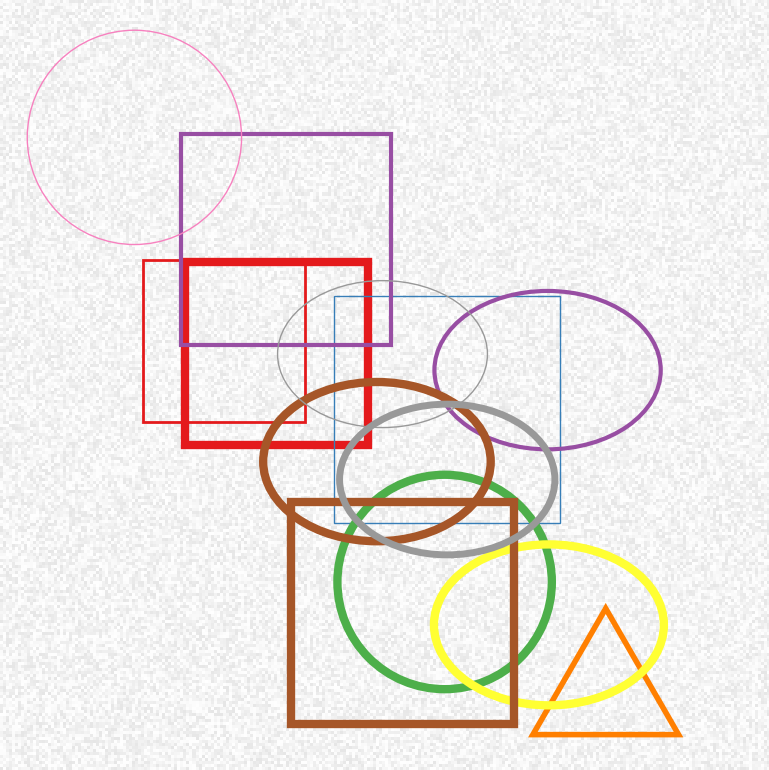[{"shape": "square", "thickness": 3, "radius": 0.59, "center": [0.359, 0.541]}, {"shape": "square", "thickness": 1, "radius": 0.53, "center": [0.291, 0.557]}, {"shape": "square", "thickness": 0.5, "radius": 0.74, "center": [0.581, 0.468]}, {"shape": "circle", "thickness": 3, "radius": 0.7, "center": [0.577, 0.244]}, {"shape": "oval", "thickness": 1.5, "radius": 0.73, "center": [0.711, 0.519]}, {"shape": "square", "thickness": 1.5, "radius": 0.68, "center": [0.371, 0.689]}, {"shape": "triangle", "thickness": 2, "radius": 0.55, "center": [0.787, 0.101]}, {"shape": "oval", "thickness": 3, "radius": 0.75, "center": [0.713, 0.188]}, {"shape": "oval", "thickness": 3, "radius": 0.74, "center": [0.49, 0.4]}, {"shape": "square", "thickness": 3, "radius": 0.72, "center": [0.522, 0.204]}, {"shape": "circle", "thickness": 0.5, "radius": 0.7, "center": [0.175, 0.822]}, {"shape": "oval", "thickness": 2.5, "radius": 0.7, "center": [0.581, 0.377]}, {"shape": "oval", "thickness": 0.5, "radius": 0.68, "center": [0.497, 0.54]}]